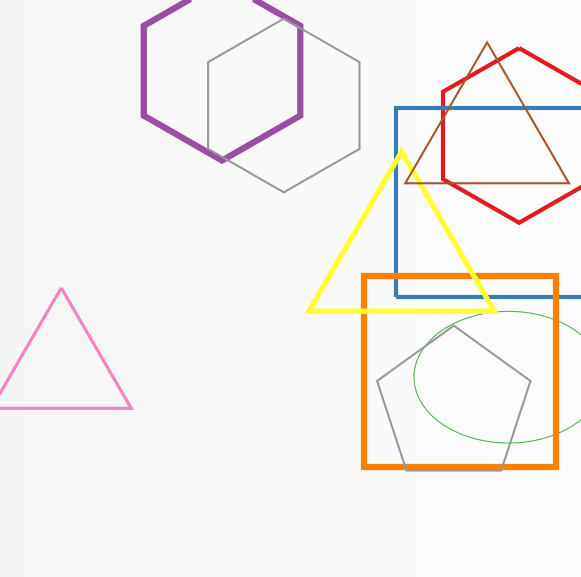[{"shape": "hexagon", "thickness": 2, "radius": 0.76, "center": [0.893, 0.765]}, {"shape": "square", "thickness": 2, "radius": 0.82, "center": [0.844, 0.648]}, {"shape": "oval", "thickness": 0.5, "radius": 0.81, "center": [0.875, 0.346]}, {"shape": "hexagon", "thickness": 3, "radius": 0.78, "center": [0.382, 0.877]}, {"shape": "square", "thickness": 3, "radius": 0.83, "center": [0.792, 0.356]}, {"shape": "triangle", "thickness": 2.5, "radius": 0.92, "center": [0.691, 0.552]}, {"shape": "triangle", "thickness": 1, "radius": 0.81, "center": [0.838, 0.763]}, {"shape": "triangle", "thickness": 1.5, "radius": 0.7, "center": [0.105, 0.362]}, {"shape": "hexagon", "thickness": 1, "radius": 0.75, "center": [0.488, 0.816]}, {"shape": "pentagon", "thickness": 1, "radius": 0.69, "center": [0.781, 0.297]}]